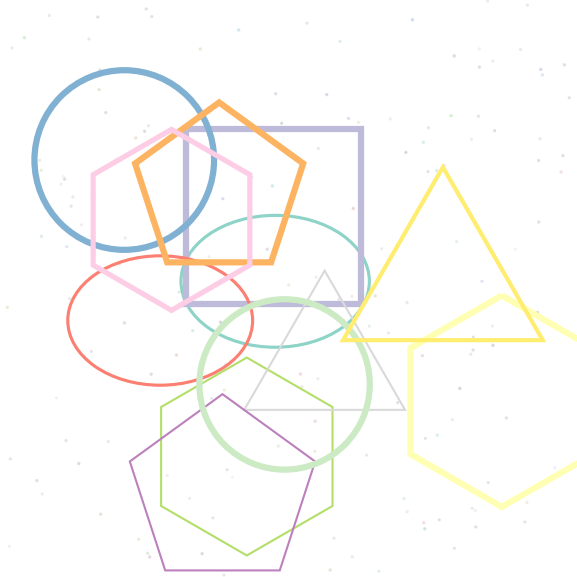[{"shape": "oval", "thickness": 1.5, "radius": 0.82, "center": [0.476, 0.512]}, {"shape": "hexagon", "thickness": 3, "radius": 0.92, "center": [0.869, 0.304]}, {"shape": "square", "thickness": 3, "radius": 0.76, "center": [0.474, 0.625]}, {"shape": "oval", "thickness": 1.5, "radius": 0.8, "center": [0.277, 0.444]}, {"shape": "circle", "thickness": 3, "radius": 0.78, "center": [0.215, 0.722]}, {"shape": "pentagon", "thickness": 3, "radius": 0.77, "center": [0.379, 0.669]}, {"shape": "hexagon", "thickness": 1, "radius": 0.86, "center": [0.427, 0.209]}, {"shape": "hexagon", "thickness": 2.5, "radius": 0.78, "center": [0.297, 0.618]}, {"shape": "triangle", "thickness": 1, "radius": 0.8, "center": [0.562, 0.37]}, {"shape": "pentagon", "thickness": 1, "radius": 0.84, "center": [0.385, 0.148]}, {"shape": "circle", "thickness": 3, "radius": 0.74, "center": [0.493, 0.333]}, {"shape": "triangle", "thickness": 2, "radius": 1.0, "center": [0.767, 0.51]}]